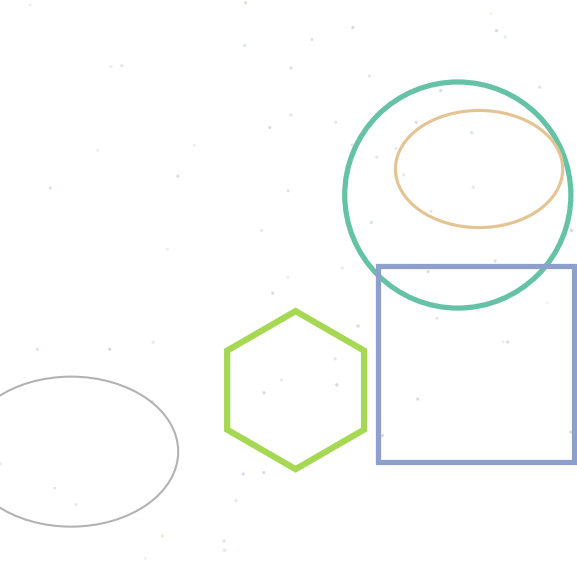[{"shape": "circle", "thickness": 2.5, "radius": 0.98, "center": [0.793, 0.661]}, {"shape": "square", "thickness": 2.5, "radius": 0.85, "center": [0.824, 0.369]}, {"shape": "hexagon", "thickness": 3, "radius": 0.68, "center": [0.512, 0.324]}, {"shape": "oval", "thickness": 1.5, "radius": 0.72, "center": [0.83, 0.706]}, {"shape": "oval", "thickness": 1, "radius": 0.93, "center": [0.123, 0.217]}]